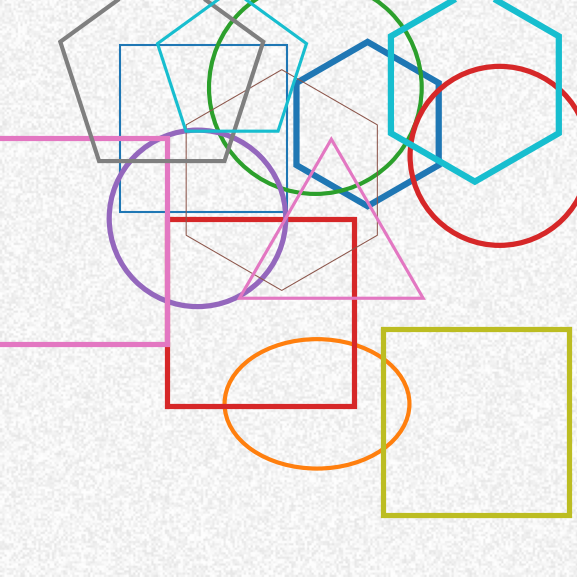[{"shape": "square", "thickness": 1, "radius": 0.72, "center": [0.353, 0.777]}, {"shape": "hexagon", "thickness": 3, "radius": 0.71, "center": [0.637, 0.784]}, {"shape": "oval", "thickness": 2, "radius": 0.8, "center": [0.549, 0.3]}, {"shape": "circle", "thickness": 2, "radius": 0.92, "center": [0.546, 0.847]}, {"shape": "square", "thickness": 2.5, "radius": 0.81, "center": [0.451, 0.458]}, {"shape": "circle", "thickness": 2.5, "radius": 0.77, "center": [0.865, 0.729]}, {"shape": "circle", "thickness": 2.5, "radius": 0.76, "center": [0.342, 0.621]}, {"shape": "hexagon", "thickness": 0.5, "radius": 0.96, "center": [0.488, 0.687]}, {"shape": "square", "thickness": 2.5, "radius": 0.89, "center": [0.11, 0.581]}, {"shape": "triangle", "thickness": 1.5, "radius": 0.92, "center": [0.574, 0.575]}, {"shape": "pentagon", "thickness": 2, "radius": 0.92, "center": [0.28, 0.87]}, {"shape": "square", "thickness": 2.5, "radius": 0.8, "center": [0.824, 0.269]}, {"shape": "hexagon", "thickness": 3, "radius": 0.84, "center": [0.822, 0.852]}, {"shape": "pentagon", "thickness": 1.5, "radius": 0.68, "center": [0.402, 0.882]}]